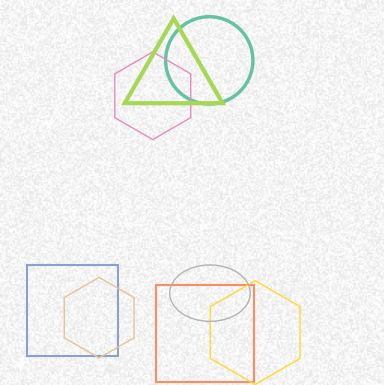[{"shape": "circle", "thickness": 2.5, "radius": 0.57, "center": [0.544, 0.843]}, {"shape": "square", "thickness": 1.5, "radius": 0.63, "center": [0.533, 0.134]}, {"shape": "square", "thickness": 1.5, "radius": 0.6, "center": [0.188, 0.193]}, {"shape": "hexagon", "thickness": 1, "radius": 0.57, "center": [0.397, 0.751]}, {"shape": "triangle", "thickness": 3, "radius": 0.73, "center": [0.451, 0.805]}, {"shape": "hexagon", "thickness": 1, "radius": 0.67, "center": [0.663, 0.136]}, {"shape": "hexagon", "thickness": 1, "radius": 0.52, "center": [0.258, 0.175]}, {"shape": "oval", "thickness": 1, "radius": 0.52, "center": [0.545, 0.239]}]